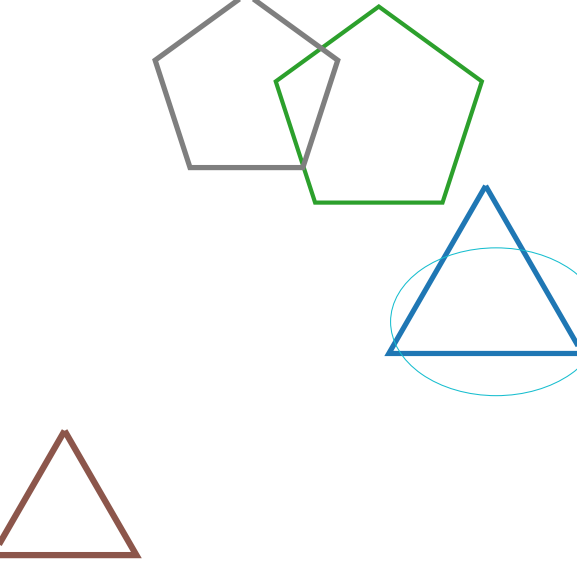[{"shape": "triangle", "thickness": 2.5, "radius": 0.97, "center": [0.841, 0.484]}, {"shape": "pentagon", "thickness": 2, "radius": 0.94, "center": [0.656, 0.8]}, {"shape": "triangle", "thickness": 3, "radius": 0.72, "center": [0.112, 0.11]}, {"shape": "pentagon", "thickness": 2.5, "radius": 0.83, "center": [0.427, 0.843]}, {"shape": "oval", "thickness": 0.5, "radius": 0.91, "center": [0.859, 0.442]}]